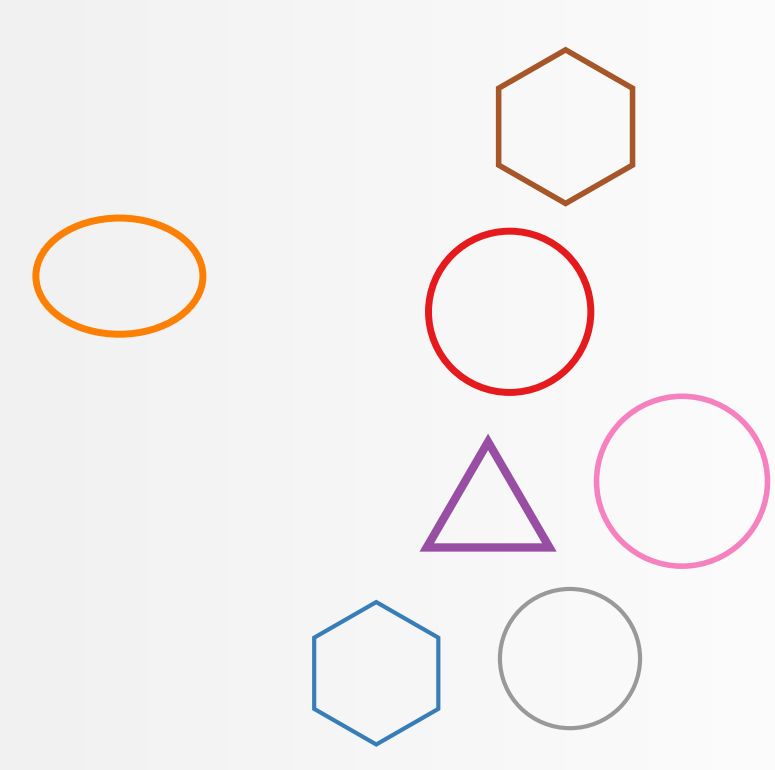[{"shape": "circle", "thickness": 2.5, "radius": 0.52, "center": [0.658, 0.595]}, {"shape": "hexagon", "thickness": 1.5, "radius": 0.46, "center": [0.485, 0.126]}, {"shape": "triangle", "thickness": 3, "radius": 0.46, "center": [0.63, 0.335]}, {"shape": "oval", "thickness": 2.5, "radius": 0.54, "center": [0.154, 0.641]}, {"shape": "hexagon", "thickness": 2, "radius": 0.5, "center": [0.73, 0.836]}, {"shape": "circle", "thickness": 2, "radius": 0.55, "center": [0.88, 0.375]}, {"shape": "circle", "thickness": 1.5, "radius": 0.45, "center": [0.735, 0.145]}]